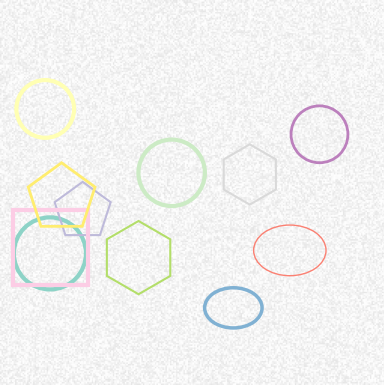[{"shape": "circle", "thickness": 3, "radius": 0.47, "center": [0.13, 0.342]}, {"shape": "circle", "thickness": 3, "radius": 0.37, "center": [0.117, 0.717]}, {"shape": "pentagon", "thickness": 1.5, "radius": 0.38, "center": [0.215, 0.451]}, {"shape": "oval", "thickness": 1, "radius": 0.47, "center": [0.753, 0.35]}, {"shape": "oval", "thickness": 2.5, "radius": 0.37, "center": [0.606, 0.2]}, {"shape": "hexagon", "thickness": 1.5, "radius": 0.48, "center": [0.36, 0.331]}, {"shape": "square", "thickness": 3, "radius": 0.49, "center": [0.131, 0.358]}, {"shape": "hexagon", "thickness": 1.5, "radius": 0.39, "center": [0.649, 0.547]}, {"shape": "circle", "thickness": 2, "radius": 0.37, "center": [0.83, 0.651]}, {"shape": "circle", "thickness": 3, "radius": 0.43, "center": [0.446, 0.551]}, {"shape": "pentagon", "thickness": 2, "radius": 0.46, "center": [0.16, 0.486]}]